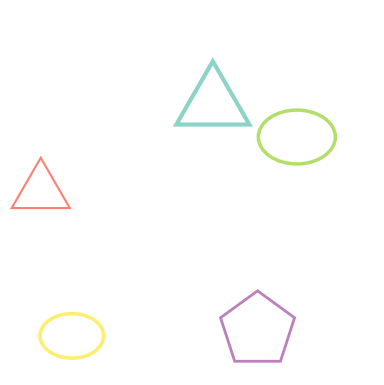[{"shape": "triangle", "thickness": 3, "radius": 0.55, "center": [0.553, 0.731]}, {"shape": "triangle", "thickness": 1.5, "radius": 0.44, "center": [0.106, 0.503]}, {"shape": "oval", "thickness": 2.5, "radius": 0.5, "center": [0.771, 0.644]}, {"shape": "pentagon", "thickness": 2, "radius": 0.51, "center": [0.669, 0.143]}, {"shape": "oval", "thickness": 2.5, "radius": 0.41, "center": [0.187, 0.128]}]